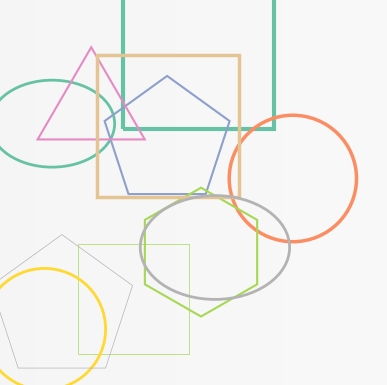[{"shape": "square", "thickness": 3, "radius": 0.97, "center": [0.512, 0.859]}, {"shape": "oval", "thickness": 2, "radius": 0.81, "center": [0.134, 0.679]}, {"shape": "circle", "thickness": 2.5, "radius": 0.82, "center": [0.756, 0.536]}, {"shape": "pentagon", "thickness": 1.5, "radius": 0.85, "center": [0.431, 0.633]}, {"shape": "triangle", "thickness": 1.5, "radius": 0.8, "center": [0.235, 0.718]}, {"shape": "hexagon", "thickness": 1.5, "radius": 0.84, "center": [0.519, 0.345]}, {"shape": "square", "thickness": 0.5, "radius": 0.72, "center": [0.344, 0.224]}, {"shape": "circle", "thickness": 2, "radius": 0.79, "center": [0.115, 0.145]}, {"shape": "square", "thickness": 2.5, "radius": 0.92, "center": [0.433, 0.673]}, {"shape": "oval", "thickness": 2, "radius": 0.96, "center": [0.555, 0.357]}, {"shape": "pentagon", "thickness": 0.5, "radius": 0.96, "center": [0.16, 0.199]}]